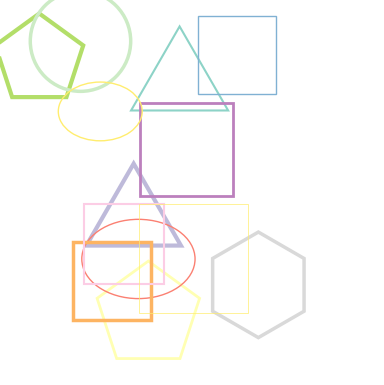[{"shape": "triangle", "thickness": 1.5, "radius": 0.73, "center": [0.466, 0.786]}, {"shape": "pentagon", "thickness": 2, "radius": 0.7, "center": [0.385, 0.182]}, {"shape": "triangle", "thickness": 3, "radius": 0.71, "center": [0.347, 0.433]}, {"shape": "oval", "thickness": 1, "radius": 0.74, "center": [0.36, 0.327]}, {"shape": "square", "thickness": 1, "radius": 0.5, "center": [0.615, 0.857]}, {"shape": "square", "thickness": 2.5, "radius": 0.51, "center": [0.292, 0.271]}, {"shape": "pentagon", "thickness": 3, "radius": 0.6, "center": [0.102, 0.845]}, {"shape": "square", "thickness": 1.5, "radius": 0.52, "center": [0.322, 0.367]}, {"shape": "hexagon", "thickness": 2.5, "radius": 0.69, "center": [0.671, 0.26]}, {"shape": "square", "thickness": 2, "radius": 0.6, "center": [0.485, 0.612]}, {"shape": "circle", "thickness": 2.5, "radius": 0.65, "center": [0.209, 0.893]}, {"shape": "square", "thickness": 0.5, "radius": 0.71, "center": [0.503, 0.328]}, {"shape": "oval", "thickness": 1, "radius": 0.54, "center": [0.26, 0.711]}]